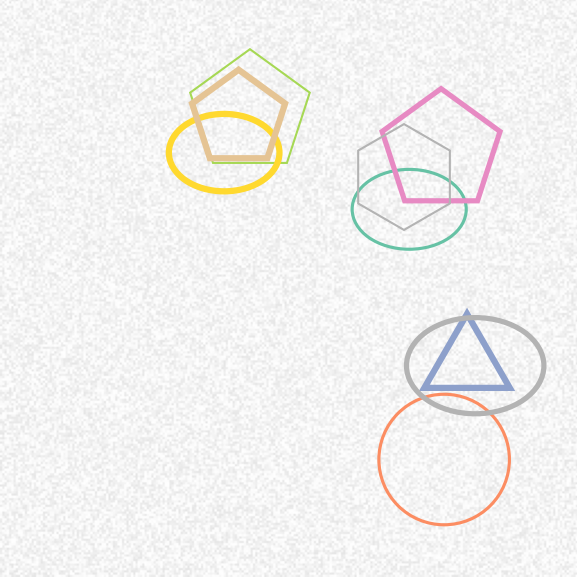[{"shape": "oval", "thickness": 1.5, "radius": 0.49, "center": [0.709, 0.637]}, {"shape": "circle", "thickness": 1.5, "radius": 0.57, "center": [0.769, 0.203]}, {"shape": "triangle", "thickness": 3, "radius": 0.43, "center": [0.809, 0.37]}, {"shape": "pentagon", "thickness": 2.5, "radius": 0.54, "center": [0.764, 0.738]}, {"shape": "pentagon", "thickness": 1, "radius": 0.54, "center": [0.433, 0.805]}, {"shape": "oval", "thickness": 3, "radius": 0.48, "center": [0.388, 0.735]}, {"shape": "pentagon", "thickness": 3, "radius": 0.42, "center": [0.413, 0.794]}, {"shape": "hexagon", "thickness": 1, "radius": 0.46, "center": [0.7, 0.693]}, {"shape": "oval", "thickness": 2.5, "radius": 0.59, "center": [0.823, 0.366]}]